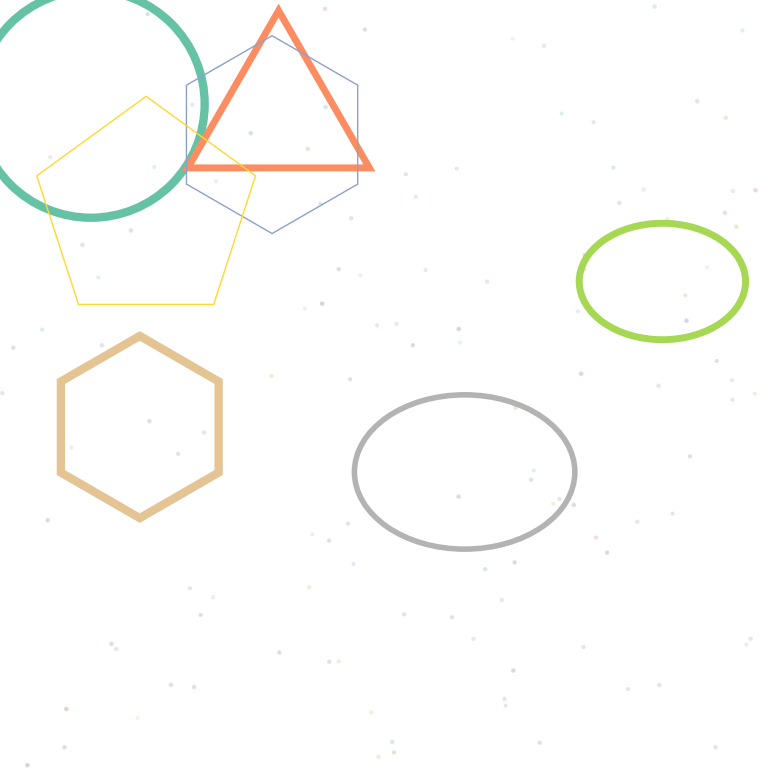[{"shape": "circle", "thickness": 3, "radius": 0.74, "center": [0.118, 0.865]}, {"shape": "triangle", "thickness": 2.5, "radius": 0.68, "center": [0.362, 0.85]}, {"shape": "hexagon", "thickness": 0.5, "radius": 0.64, "center": [0.353, 0.825]}, {"shape": "oval", "thickness": 2.5, "radius": 0.54, "center": [0.86, 0.634]}, {"shape": "pentagon", "thickness": 0.5, "radius": 0.75, "center": [0.19, 0.726]}, {"shape": "hexagon", "thickness": 3, "radius": 0.59, "center": [0.181, 0.445]}, {"shape": "oval", "thickness": 2, "radius": 0.72, "center": [0.603, 0.387]}]